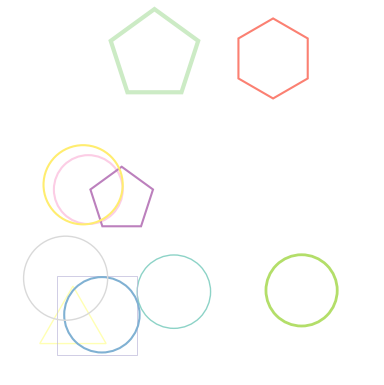[{"shape": "circle", "thickness": 1, "radius": 0.48, "center": [0.452, 0.242]}, {"shape": "triangle", "thickness": 1, "radius": 0.5, "center": [0.19, 0.157]}, {"shape": "square", "thickness": 0.5, "radius": 0.52, "center": [0.253, 0.181]}, {"shape": "hexagon", "thickness": 1.5, "radius": 0.52, "center": [0.709, 0.848]}, {"shape": "circle", "thickness": 1.5, "radius": 0.49, "center": [0.265, 0.182]}, {"shape": "circle", "thickness": 2, "radius": 0.46, "center": [0.783, 0.246]}, {"shape": "circle", "thickness": 1.5, "radius": 0.45, "center": [0.229, 0.508]}, {"shape": "circle", "thickness": 1, "radius": 0.55, "center": [0.17, 0.277]}, {"shape": "pentagon", "thickness": 1.5, "radius": 0.43, "center": [0.316, 0.481]}, {"shape": "pentagon", "thickness": 3, "radius": 0.6, "center": [0.401, 0.857]}, {"shape": "circle", "thickness": 1.5, "radius": 0.51, "center": [0.216, 0.52]}]